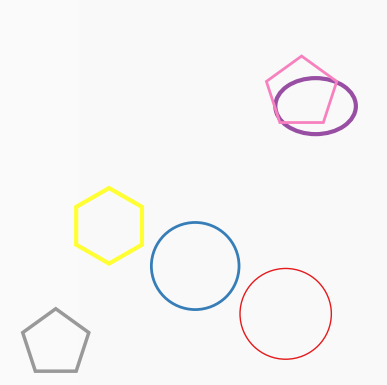[{"shape": "circle", "thickness": 1, "radius": 0.59, "center": [0.737, 0.185]}, {"shape": "circle", "thickness": 2, "radius": 0.57, "center": [0.504, 0.309]}, {"shape": "oval", "thickness": 3, "radius": 0.52, "center": [0.814, 0.724]}, {"shape": "hexagon", "thickness": 3, "radius": 0.49, "center": [0.282, 0.414]}, {"shape": "pentagon", "thickness": 2, "radius": 0.48, "center": [0.778, 0.759]}, {"shape": "pentagon", "thickness": 2.5, "radius": 0.45, "center": [0.144, 0.108]}]